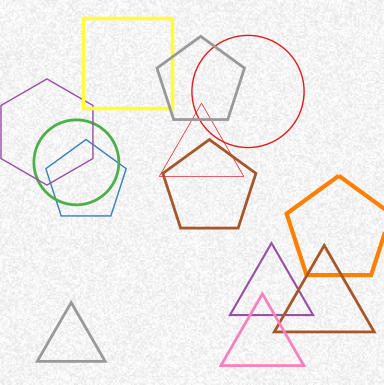[{"shape": "triangle", "thickness": 0.5, "radius": 0.63, "center": [0.523, 0.605]}, {"shape": "circle", "thickness": 1, "radius": 0.73, "center": [0.644, 0.762]}, {"shape": "pentagon", "thickness": 1, "radius": 0.55, "center": [0.223, 0.528]}, {"shape": "circle", "thickness": 2, "radius": 0.55, "center": [0.198, 0.578]}, {"shape": "triangle", "thickness": 1.5, "radius": 0.62, "center": [0.705, 0.244]}, {"shape": "hexagon", "thickness": 1, "radius": 0.69, "center": [0.122, 0.657]}, {"shape": "pentagon", "thickness": 3, "radius": 0.71, "center": [0.88, 0.401]}, {"shape": "square", "thickness": 2.5, "radius": 0.58, "center": [0.33, 0.836]}, {"shape": "pentagon", "thickness": 2, "radius": 0.64, "center": [0.544, 0.51]}, {"shape": "triangle", "thickness": 2, "radius": 0.75, "center": [0.842, 0.213]}, {"shape": "triangle", "thickness": 2, "radius": 0.62, "center": [0.682, 0.113]}, {"shape": "triangle", "thickness": 2, "radius": 0.51, "center": [0.185, 0.112]}, {"shape": "pentagon", "thickness": 2, "radius": 0.6, "center": [0.521, 0.786]}]